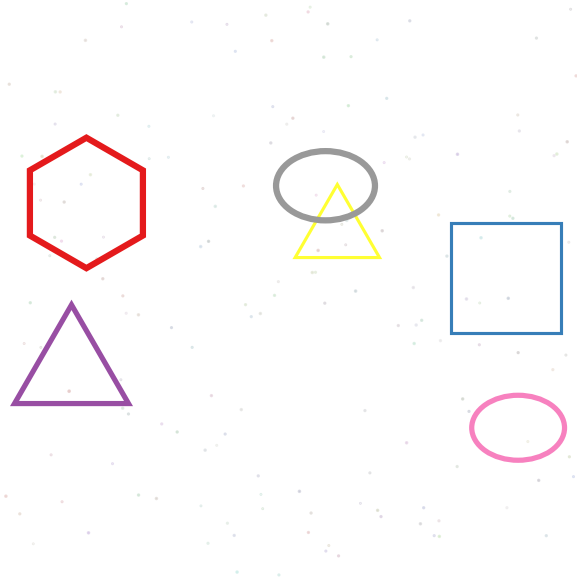[{"shape": "hexagon", "thickness": 3, "radius": 0.56, "center": [0.15, 0.648]}, {"shape": "square", "thickness": 1.5, "radius": 0.48, "center": [0.876, 0.518]}, {"shape": "triangle", "thickness": 2.5, "radius": 0.57, "center": [0.124, 0.357]}, {"shape": "triangle", "thickness": 1.5, "radius": 0.42, "center": [0.584, 0.595]}, {"shape": "oval", "thickness": 2.5, "radius": 0.4, "center": [0.897, 0.258]}, {"shape": "oval", "thickness": 3, "radius": 0.43, "center": [0.564, 0.677]}]